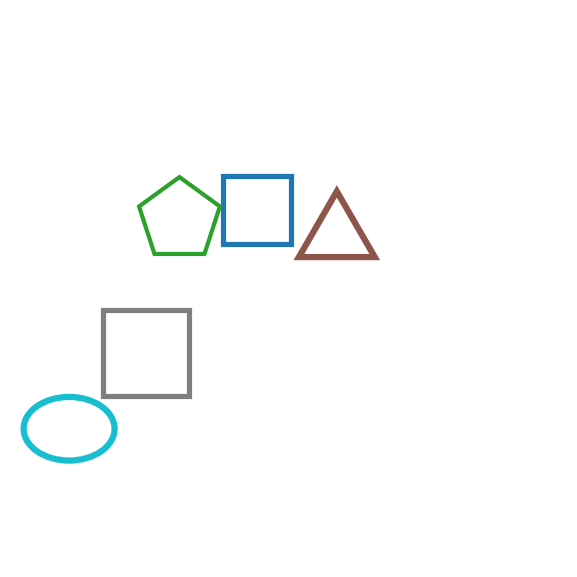[{"shape": "square", "thickness": 2.5, "radius": 0.29, "center": [0.445, 0.635]}, {"shape": "pentagon", "thickness": 2, "radius": 0.37, "center": [0.311, 0.619]}, {"shape": "triangle", "thickness": 3, "radius": 0.38, "center": [0.583, 0.592]}, {"shape": "square", "thickness": 2.5, "radius": 0.37, "center": [0.253, 0.388]}, {"shape": "oval", "thickness": 3, "radius": 0.39, "center": [0.12, 0.257]}]